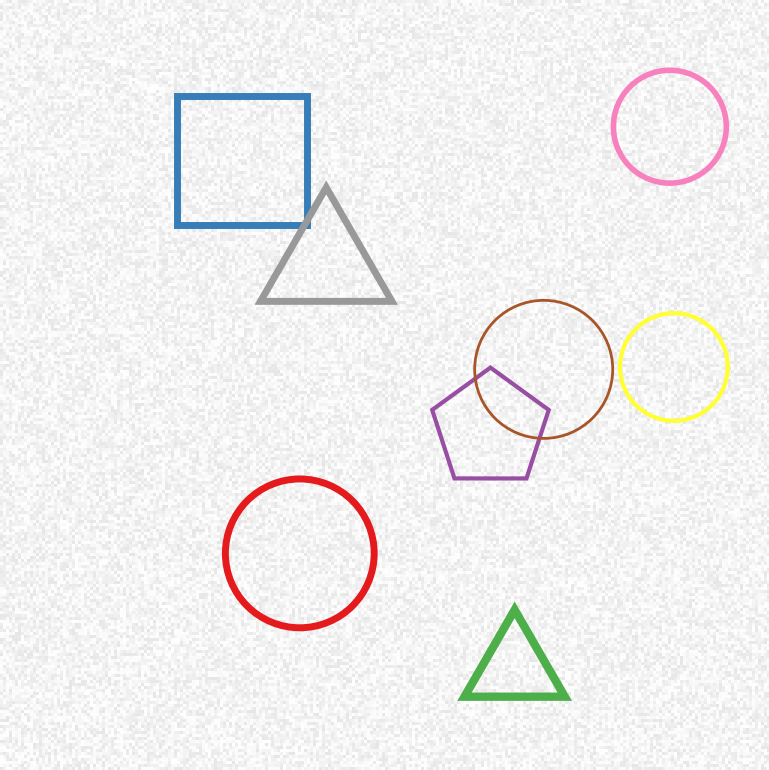[{"shape": "circle", "thickness": 2.5, "radius": 0.48, "center": [0.389, 0.281]}, {"shape": "square", "thickness": 2.5, "radius": 0.42, "center": [0.314, 0.792]}, {"shape": "triangle", "thickness": 3, "radius": 0.38, "center": [0.668, 0.133]}, {"shape": "pentagon", "thickness": 1.5, "radius": 0.4, "center": [0.637, 0.443]}, {"shape": "circle", "thickness": 1.5, "radius": 0.35, "center": [0.875, 0.523]}, {"shape": "circle", "thickness": 1, "radius": 0.45, "center": [0.706, 0.52]}, {"shape": "circle", "thickness": 2, "radius": 0.37, "center": [0.87, 0.835]}, {"shape": "triangle", "thickness": 2.5, "radius": 0.49, "center": [0.424, 0.658]}]